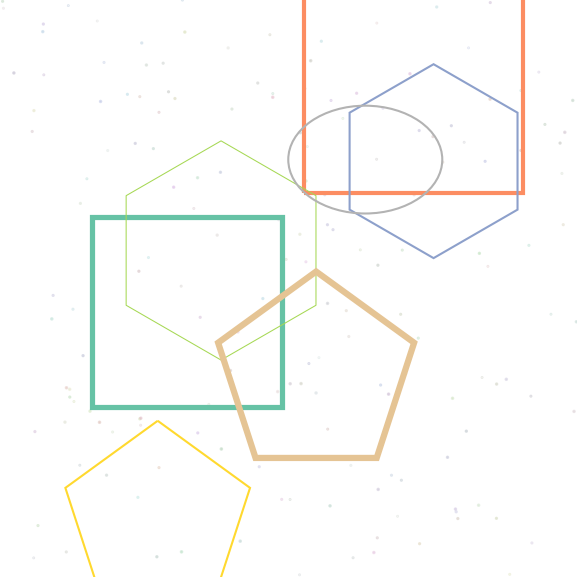[{"shape": "square", "thickness": 2.5, "radius": 0.82, "center": [0.324, 0.458]}, {"shape": "square", "thickness": 2, "radius": 0.94, "center": [0.716, 0.853]}, {"shape": "hexagon", "thickness": 1, "radius": 0.84, "center": [0.751, 0.72]}, {"shape": "hexagon", "thickness": 0.5, "radius": 0.95, "center": [0.383, 0.565]}, {"shape": "pentagon", "thickness": 1, "radius": 0.84, "center": [0.273, 0.102]}, {"shape": "pentagon", "thickness": 3, "radius": 0.89, "center": [0.547, 0.351]}, {"shape": "oval", "thickness": 1, "radius": 0.67, "center": [0.633, 0.723]}]